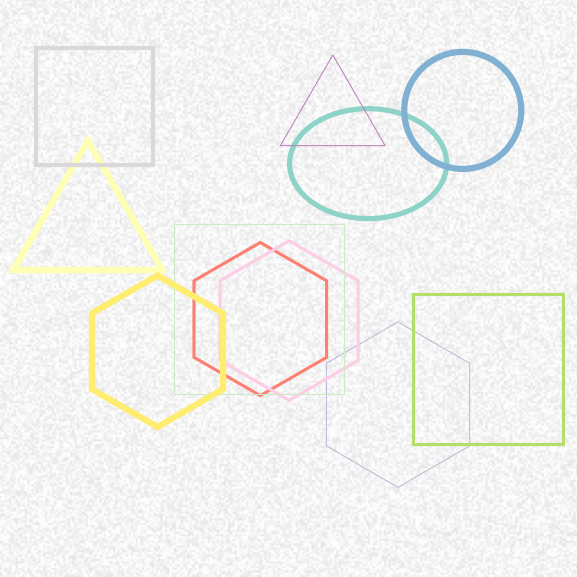[{"shape": "oval", "thickness": 2.5, "radius": 0.68, "center": [0.637, 0.716]}, {"shape": "triangle", "thickness": 3, "radius": 0.75, "center": [0.152, 0.606]}, {"shape": "hexagon", "thickness": 0.5, "radius": 0.72, "center": [0.689, 0.298]}, {"shape": "hexagon", "thickness": 1.5, "radius": 0.66, "center": [0.451, 0.447]}, {"shape": "circle", "thickness": 3, "radius": 0.51, "center": [0.801, 0.808]}, {"shape": "square", "thickness": 1.5, "radius": 0.65, "center": [0.845, 0.36]}, {"shape": "hexagon", "thickness": 1.5, "radius": 0.69, "center": [0.501, 0.444]}, {"shape": "square", "thickness": 2, "radius": 0.51, "center": [0.164, 0.815]}, {"shape": "triangle", "thickness": 0.5, "radius": 0.52, "center": [0.576, 0.799]}, {"shape": "square", "thickness": 0.5, "radius": 0.74, "center": [0.448, 0.464]}, {"shape": "hexagon", "thickness": 3, "radius": 0.66, "center": [0.273, 0.391]}]